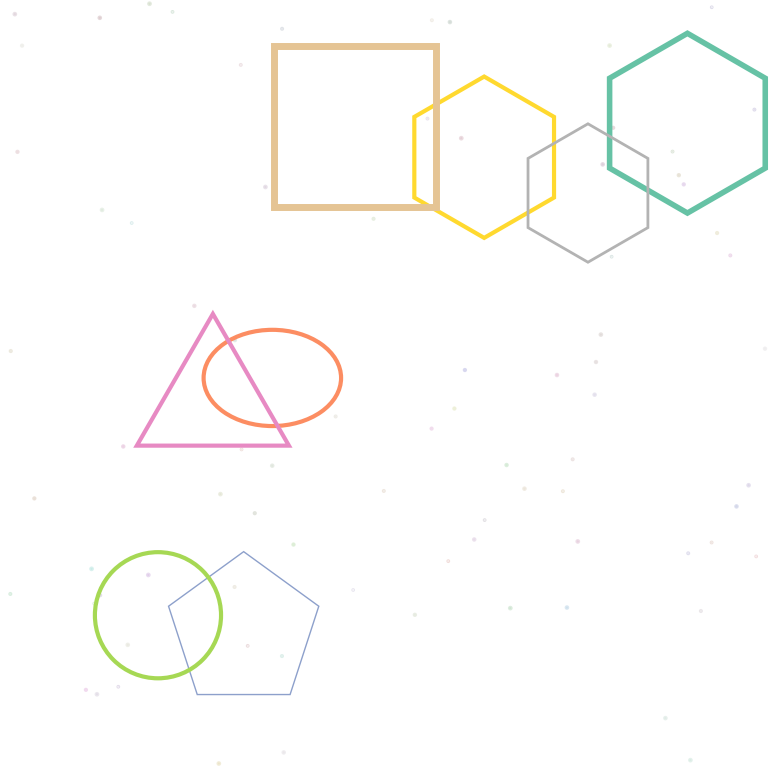[{"shape": "hexagon", "thickness": 2, "radius": 0.58, "center": [0.893, 0.84]}, {"shape": "oval", "thickness": 1.5, "radius": 0.45, "center": [0.354, 0.509]}, {"shape": "pentagon", "thickness": 0.5, "radius": 0.51, "center": [0.316, 0.181]}, {"shape": "triangle", "thickness": 1.5, "radius": 0.57, "center": [0.276, 0.478]}, {"shape": "circle", "thickness": 1.5, "radius": 0.41, "center": [0.205, 0.201]}, {"shape": "hexagon", "thickness": 1.5, "radius": 0.52, "center": [0.629, 0.796]}, {"shape": "square", "thickness": 2.5, "radius": 0.52, "center": [0.461, 0.836]}, {"shape": "hexagon", "thickness": 1, "radius": 0.45, "center": [0.764, 0.749]}]